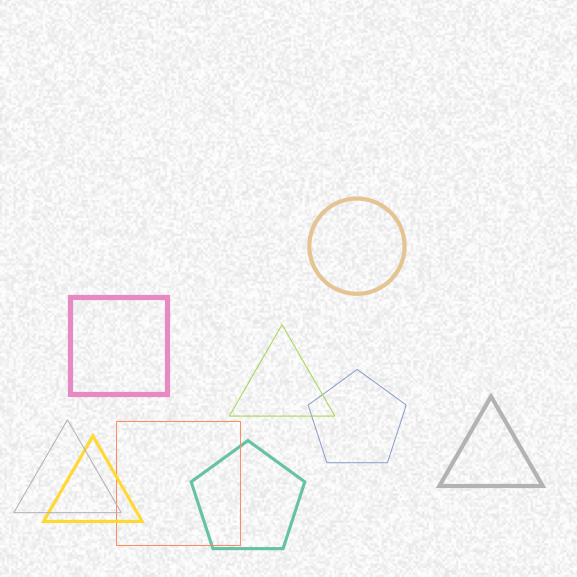[{"shape": "pentagon", "thickness": 1.5, "radius": 0.52, "center": [0.429, 0.133]}, {"shape": "square", "thickness": 0.5, "radius": 0.54, "center": [0.307, 0.163]}, {"shape": "pentagon", "thickness": 0.5, "radius": 0.45, "center": [0.618, 0.27]}, {"shape": "square", "thickness": 2.5, "radius": 0.42, "center": [0.204, 0.401]}, {"shape": "triangle", "thickness": 0.5, "radius": 0.53, "center": [0.488, 0.331]}, {"shape": "triangle", "thickness": 1.5, "radius": 0.49, "center": [0.161, 0.146]}, {"shape": "circle", "thickness": 2, "radius": 0.41, "center": [0.618, 0.573]}, {"shape": "triangle", "thickness": 2, "radius": 0.52, "center": [0.85, 0.209]}, {"shape": "triangle", "thickness": 0.5, "radius": 0.54, "center": [0.117, 0.165]}]